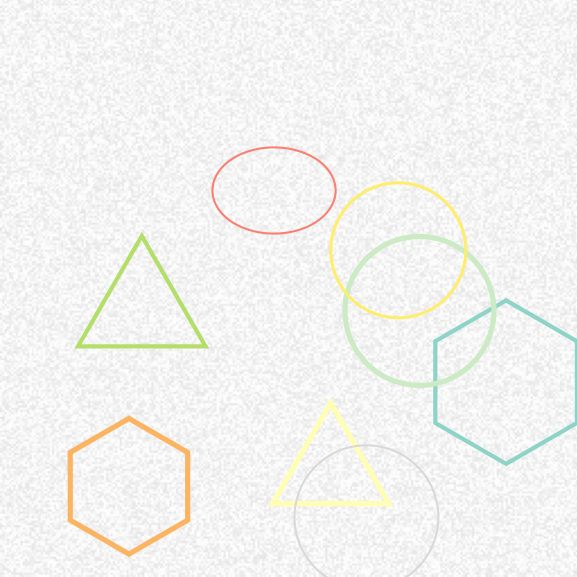[{"shape": "hexagon", "thickness": 2, "radius": 0.71, "center": [0.876, 0.337]}, {"shape": "triangle", "thickness": 2.5, "radius": 0.58, "center": [0.573, 0.185]}, {"shape": "oval", "thickness": 1, "radius": 0.53, "center": [0.475, 0.669]}, {"shape": "hexagon", "thickness": 2.5, "radius": 0.59, "center": [0.223, 0.157]}, {"shape": "triangle", "thickness": 2, "radius": 0.64, "center": [0.246, 0.463]}, {"shape": "circle", "thickness": 1, "radius": 0.62, "center": [0.634, 0.104]}, {"shape": "circle", "thickness": 2.5, "radius": 0.64, "center": [0.726, 0.461]}, {"shape": "circle", "thickness": 1.5, "radius": 0.58, "center": [0.69, 0.566]}]